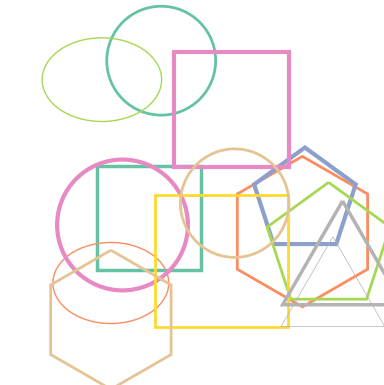[{"shape": "square", "thickness": 2.5, "radius": 0.68, "center": [0.387, 0.433]}, {"shape": "circle", "thickness": 2, "radius": 0.71, "center": [0.419, 0.842]}, {"shape": "hexagon", "thickness": 2, "radius": 0.98, "center": [0.786, 0.398]}, {"shape": "oval", "thickness": 1, "radius": 0.75, "center": [0.288, 0.265]}, {"shape": "pentagon", "thickness": 3, "radius": 0.69, "center": [0.792, 0.478]}, {"shape": "circle", "thickness": 3, "radius": 0.85, "center": [0.318, 0.416]}, {"shape": "square", "thickness": 3, "radius": 0.74, "center": [0.601, 0.715]}, {"shape": "oval", "thickness": 1, "radius": 0.78, "center": [0.265, 0.793]}, {"shape": "pentagon", "thickness": 2, "radius": 0.84, "center": [0.854, 0.359]}, {"shape": "square", "thickness": 2, "radius": 0.86, "center": [0.576, 0.322]}, {"shape": "hexagon", "thickness": 2, "radius": 0.9, "center": [0.288, 0.17]}, {"shape": "circle", "thickness": 2, "radius": 0.7, "center": [0.61, 0.472]}, {"shape": "triangle", "thickness": 2.5, "radius": 0.9, "center": [0.89, 0.298]}, {"shape": "triangle", "thickness": 0.5, "radius": 0.78, "center": [0.865, 0.23]}]